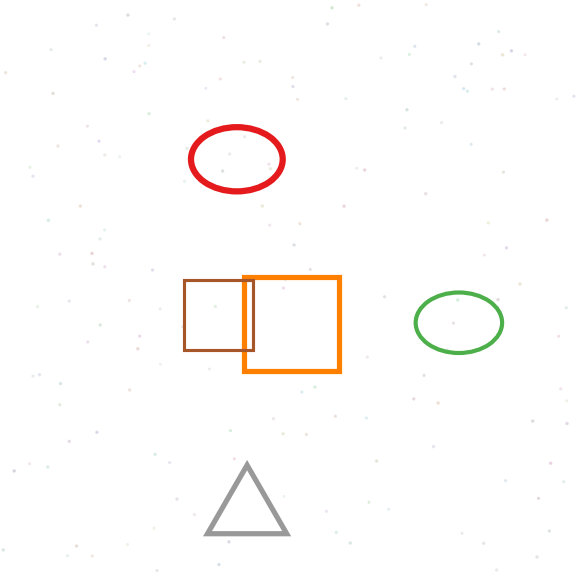[{"shape": "oval", "thickness": 3, "radius": 0.4, "center": [0.41, 0.723]}, {"shape": "oval", "thickness": 2, "radius": 0.37, "center": [0.795, 0.44]}, {"shape": "square", "thickness": 2.5, "radius": 0.41, "center": [0.504, 0.438]}, {"shape": "square", "thickness": 1.5, "radius": 0.3, "center": [0.378, 0.453]}, {"shape": "triangle", "thickness": 2.5, "radius": 0.4, "center": [0.428, 0.115]}]